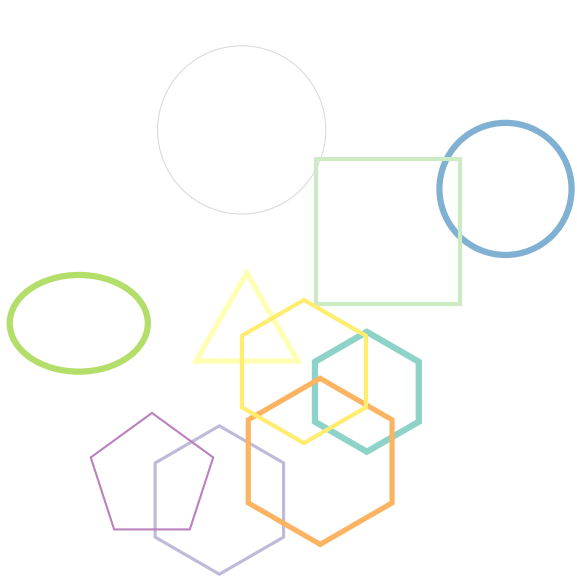[{"shape": "hexagon", "thickness": 3, "radius": 0.52, "center": [0.635, 0.321]}, {"shape": "triangle", "thickness": 2.5, "radius": 0.51, "center": [0.427, 0.425]}, {"shape": "hexagon", "thickness": 1.5, "radius": 0.64, "center": [0.38, 0.133]}, {"shape": "circle", "thickness": 3, "radius": 0.57, "center": [0.875, 0.672]}, {"shape": "hexagon", "thickness": 2.5, "radius": 0.72, "center": [0.554, 0.2]}, {"shape": "oval", "thickness": 3, "radius": 0.6, "center": [0.136, 0.439]}, {"shape": "circle", "thickness": 0.5, "radius": 0.73, "center": [0.419, 0.774]}, {"shape": "pentagon", "thickness": 1, "radius": 0.56, "center": [0.263, 0.173]}, {"shape": "square", "thickness": 2, "radius": 0.63, "center": [0.672, 0.598]}, {"shape": "hexagon", "thickness": 2, "radius": 0.62, "center": [0.526, 0.356]}]